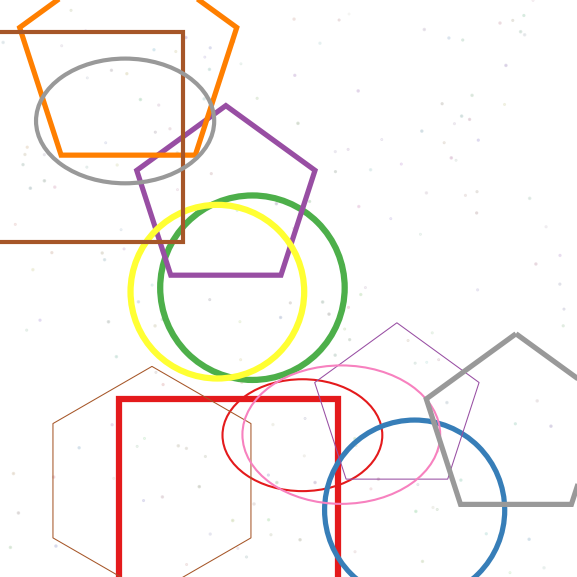[{"shape": "square", "thickness": 3, "radius": 0.95, "center": [0.395, 0.119]}, {"shape": "oval", "thickness": 1, "radius": 0.69, "center": [0.524, 0.246]}, {"shape": "circle", "thickness": 2.5, "radius": 0.78, "center": [0.718, 0.116]}, {"shape": "circle", "thickness": 3, "radius": 0.8, "center": [0.437, 0.501]}, {"shape": "pentagon", "thickness": 2.5, "radius": 0.81, "center": [0.391, 0.654]}, {"shape": "pentagon", "thickness": 0.5, "radius": 0.75, "center": [0.687, 0.291]}, {"shape": "pentagon", "thickness": 2.5, "radius": 0.99, "center": [0.222, 0.89]}, {"shape": "circle", "thickness": 3, "radius": 0.75, "center": [0.376, 0.494]}, {"shape": "square", "thickness": 2, "radius": 0.91, "center": [0.134, 0.762]}, {"shape": "hexagon", "thickness": 0.5, "radius": 0.99, "center": [0.263, 0.167]}, {"shape": "oval", "thickness": 1, "radius": 0.86, "center": [0.591, 0.246]}, {"shape": "oval", "thickness": 2, "radius": 0.77, "center": [0.217, 0.79]}, {"shape": "pentagon", "thickness": 2.5, "radius": 0.82, "center": [0.893, 0.258]}]